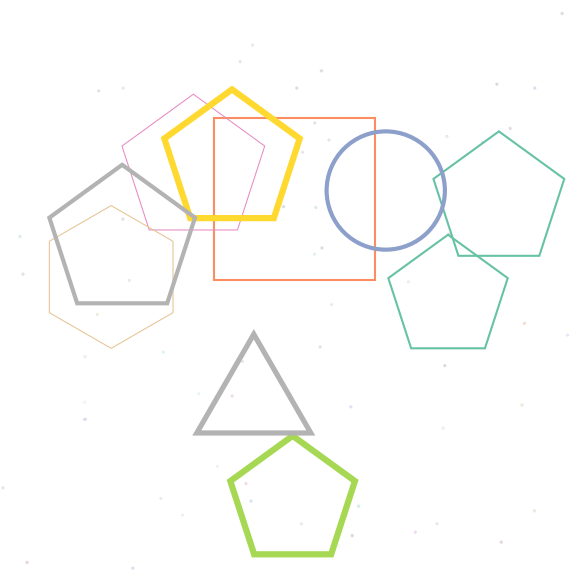[{"shape": "pentagon", "thickness": 1, "radius": 0.6, "center": [0.864, 0.653]}, {"shape": "pentagon", "thickness": 1, "radius": 0.54, "center": [0.776, 0.484]}, {"shape": "square", "thickness": 1, "radius": 0.7, "center": [0.509, 0.654]}, {"shape": "circle", "thickness": 2, "radius": 0.51, "center": [0.668, 0.669]}, {"shape": "pentagon", "thickness": 0.5, "radius": 0.65, "center": [0.335, 0.706]}, {"shape": "pentagon", "thickness": 3, "radius": 0.57, "center": [0.507, 0.131]}, {"shape": "pentagon", "thickness": 3, "radius": 0.62, "center": [0.402, 0.721]}, {"shape": "hexagon", "thickness": 0.5, "radius": 0.62, "center": [0.192, 0.52]}, {"shape": "pentagon", "thickness": 2, "radius": 0.66, "center": [0.212, 0.581]}, {"shape": "triangle", "thickness": 2.5, "radius": 0.57, "center": [0.439, 0.306]}]